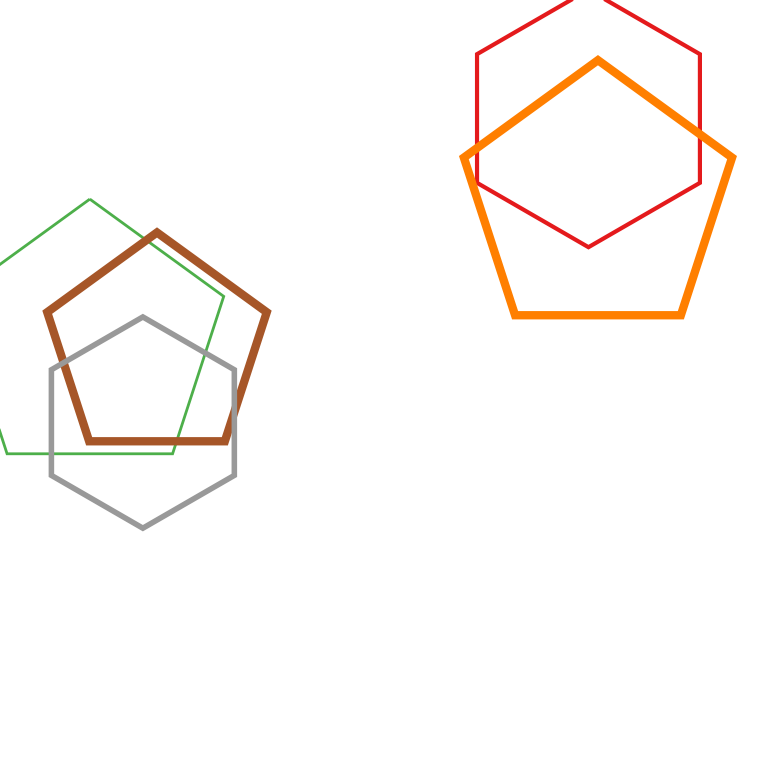[{"shape": "hexagon", "thickness": 1.5, "radius": 0.84, "center": [0.764, 0.846]}, {"shape": "pentagon", "thickness": 1, "radius": 0.91, "center": [0.117, 0.559]}, {"shape": "pentagon", "thickness": 3, "radius": 0.92, "center": [0.777, 0.739]}, {"shape": "pentagon", "thickness": 3, "radius": 0.75, "center": [0.204, 0.548]}, {"shape": "hexagon", "thickness": 2, "radius": 0.69, "center": [0.186, 0.451]}]